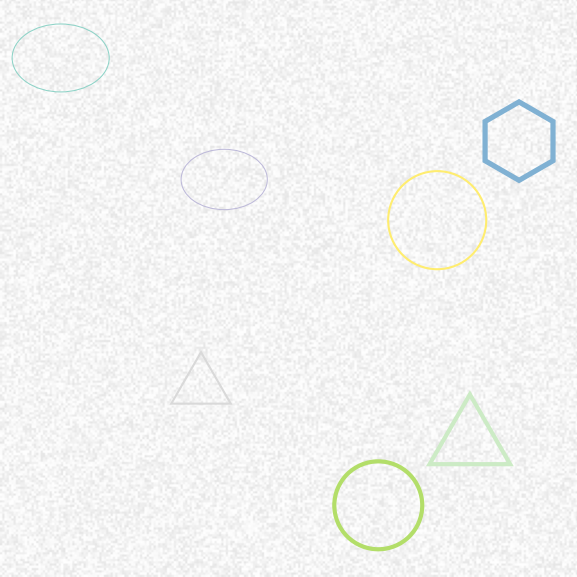[{"shape": "oval", "thickness": 0.5, "radius": 0.42, "center": [0.105, 0.899]}, {"shape": "oval", "thickness": 0.5, "radius": 0.37, "center": [0.388, 0.688]}, {"shape": "hexagon", "thickness": 2.5, "radius": 0.34, "center": [0.899, 0.755]}, {"shape": "circle", "thickness": 2, "radius": 0.38, "center": [0.655, 0.124]}, {"shape": "triangle", "thickness": 1, "radius": 0.3, "center": [0.348, 0.33]}, {"shape": "triangle", "thickness": 2, "radius": 0.4, "center": [0.814, 0.236]}, {"shape": "circle", "thickness": 1, "radius": 0.42, "center": [0.757, 0.618]}]